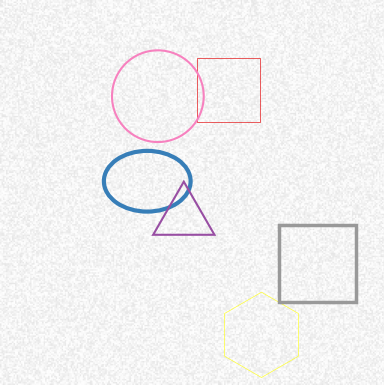[{"shape": "square", "thickness": 0.5, "radius": 0.41, "center": [0.593, 0.767]}, {"shape": "oval", "thickness": 3, "radius": 0.56, "center": [0.382, 0.529]}, {"shape": "triangle", "thickness": 1.5, "radius": 0.46, "center": [0.477, 0.436]}, {"shape": "hexagon", "thickness": 0.5, "radius": 0.55, "center": [0.679, 0.13]}, {"shape": "circle", "thickness": 1.5, "radius": 0.6, "center": [0.41, 0.75]}, {"shape": "square", "thickness": 2.5, "radius": 0.5, "center": [0.825, 0.315]}]